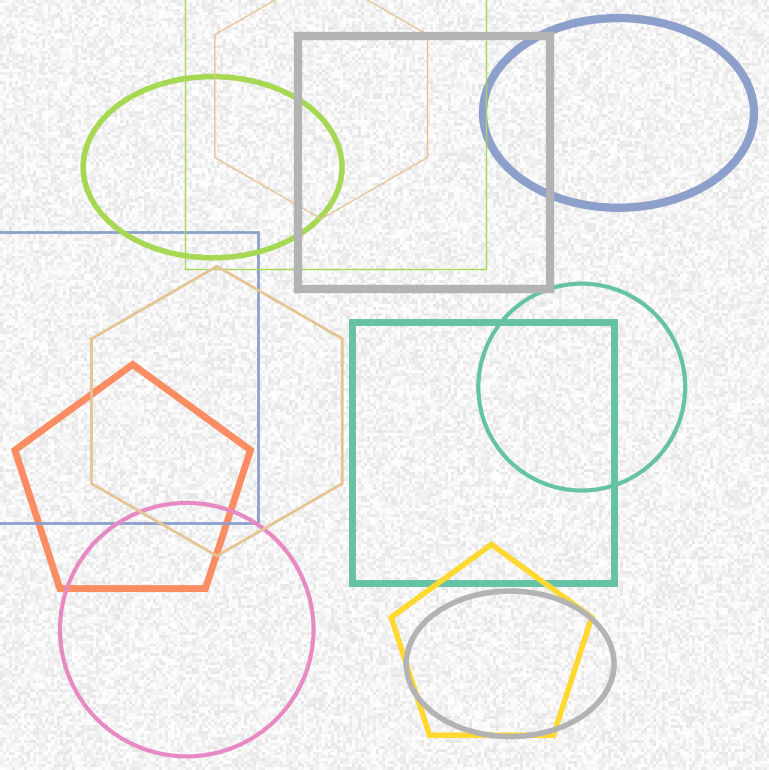[{"shape": "square", "thickness": 2.5, "radius": 0.85, "center": [0.627, 0.412]}, {"shape": "circle", "thickness": 1.5, "radius": 0.67, "center": [0.756, 0.497]}, {"shape": "pentagon", "thickness": 2.5, "radius": 0.8, "center": [0.172, 0.366]}, {"shape": "oval", "thickness": 3, "radius": 0.88, "center": [0.803, 0.853]}, {"shape": "square", "thickness": 1, "radius": 0.94, "center": [0.146, 0.51]}, {"shape": "circle", "thickness": 1.5, "radius": 0.82, "center": [0.243, 0.182]}, {"shape": "oval", "thickness": 2, "radius": 0.84, "center": [0.276, 0.783]}, {"shape": "square", "thickness": 0.5, "radius": 0.98, "center": [0.435, 0.846]}, {"shape": "pentagon", "thickness": 2, "radius": 0.68, "center": [0.638, 0.156]}, {"shape": "hexagon", "thickness": 0.5, "radius": 0.8, "center": [0.417, 0.875]}, {"shape": "hexagon", "thickness": 1, "radius": 0.94, "center": [0.282, 0.466]}, {"shape": "square", "thickness": 3, "radius": 0.82, "center": [0.551, 0.789]}, {"shape": "oval", "thickness": 2, "radius": 0.67, "center": [0.663, 0.138]}]